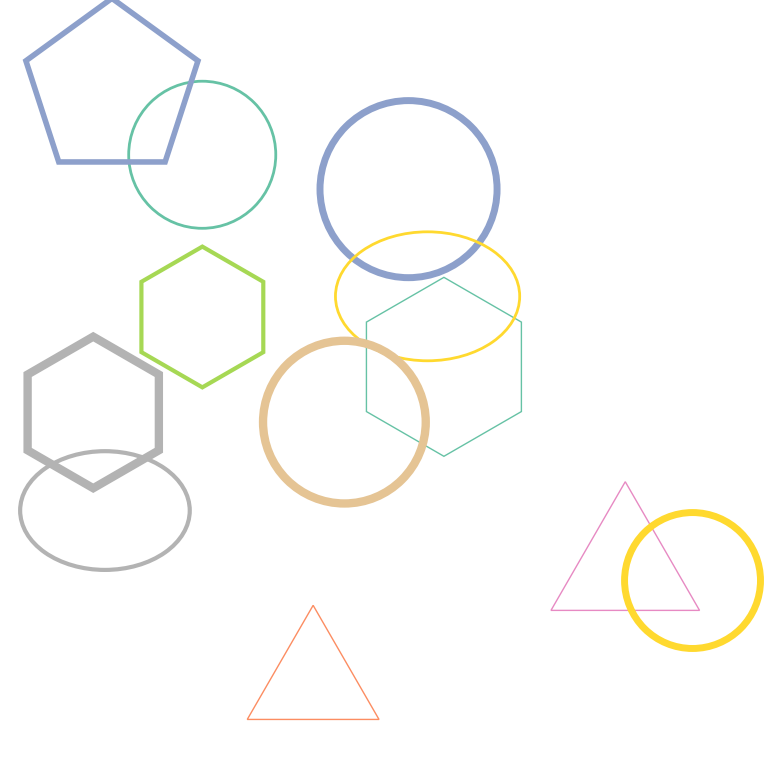[{"shape": "circle", "thickness": 1, "radius": 0.48, "center": [0.263, 0.799]}, {"shape": "hexagon", "thickness": 0.5, "radius": 0.58, "center": [0.577, 0.524]}, {"shape": "triangle", "thickness": 0.5, "radius": 0.49, "center": [0.407, 0.115]}, {"shape": "pentagon", "thickness": 2, "radius": 0.59, "center": [0.145, 0.885]}, {"shape": "circle", "thickness": 2.5, "radius": 0.57, "center": [0.531, 0.754]}, {"shape": "triangle", "thickness": 0.5, "radius": 0.56, "center": [0.812, 0.263]}, {"shape": "hexagon", "thickness": 1.5, "radius": 0.46, "center": [0.263, 0.588]}, {"shape": "oval", "thickness": 1, "radius": 0.6, "center": [0.555, 0.615]}, {"shape": "circle", "thickness": 2.5, "radius": 0.44, "center": [0.899, 0.246]}, {"shape": "circle", "thickness": 3, "radius": 0.53, "center": [0.447, 0.452]}, {"shape": "hexagon", "thickness": 3, "radius": 0.49, "center": [0.121, 0.464]}, {"shape": "oval", "thickness": 1.5, "radius": 0.55, "center": [0.136, 0.337]}]